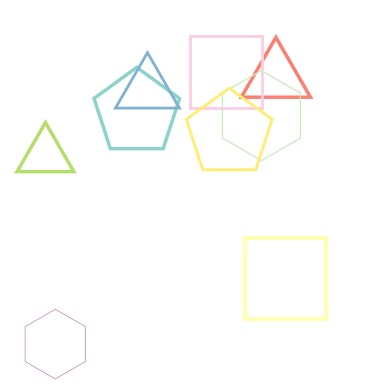[{"shape": "pentagon", "thickness": 2.5, "radius": 0.58, "center": [0.355, 0.708]}, {"shape": "square", "thickness": 3, "radius": 0.52, "center": [0.742, 0.277]}, {"shape": "triangle", "thickness": 2.5, "radius": 0.52, "center": [0.717, 0.799]}, {"shape": "triangle", "thickness": 2, "radius": 0.48, "center": [0.383, 0.767]}, {"shape": "triangle", "thickness": 2.5, "radius": 0.43, "center": [0.118, 0.597]}, {"shape": "square", "thickness": 2, "radius": 0.47, "center": [0.588, 0.812]}, {"shape": "hexagon", "thickness": 0.5, "radius": 0.45, "center": [0.144, 0.106]}, {"shape": "hexagon", "thickness": 1, "radius": 0.58, "center": [0.679, 0.7]}, {"shape": "pentagon", "thickness": 2, "radius": 0.59, "center": [0.595, 0.654]}]